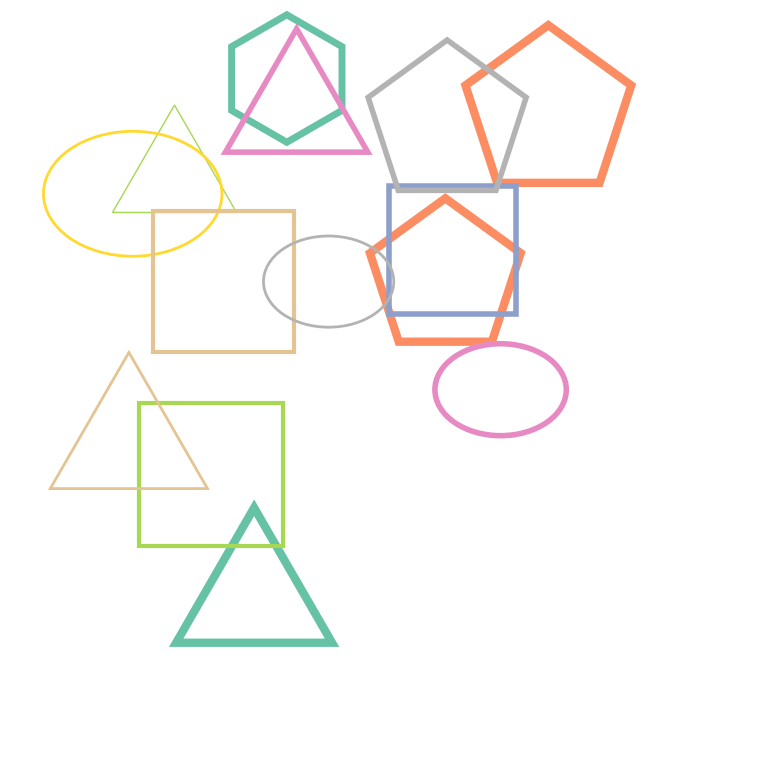[{"shape": "hexagon", "thickness": 2.5, "radius": 0.41, "center": [0.372, 0.898]}, {"shape": "triangle", "thickness": 3, "radius": 0.58, "center": [0.33, 0.224]}, {"shape": "pentagon", "thickness": 3, "radius": 0.57, "center": [0.712, 0.854]}, {"shape": "pentagon", "thickness": 3, "radius": 0.51, "center": [0.578, 0.64]}, {"shape": "square", "thickness": 2, "radius": 0.41, "center": [0.588, 0.675]}, {"shape": "triangle", "thickness": 2, "radius": 0.53, "center": [0.385, 0.856]}, {"shape": "oval", "thickness": 2, "radius": 0.43, "center": [0.65, 0.494]}, {"shape": "triangle", "thickness": 0.5, "radius": 0.46, "center": [0.227, 0.771]}, {"shape": "square", "thickness": 1.5, "radius": 0.47, "center": [0.274, 0.383]}, {"shape": "oval", "thickness": 1, "radius": 0.58, "center": [0.172, 0.748]}, {"shape": "square", "thickness": 1.5, "radius": 0.46, "center": [0.291, 0.635]}, {"shape": "triangle", "thickness": 1, "radius": 0.59, "center": [0.167, 0.424]}, {"shape": "oval", "thickness": 1, "radius": 0.42, "center": [0.427, 0.634]}, {"shape": "pentagon", "thickness": 2, "radius": 0.54, "center": [0.581, 0.84]}]